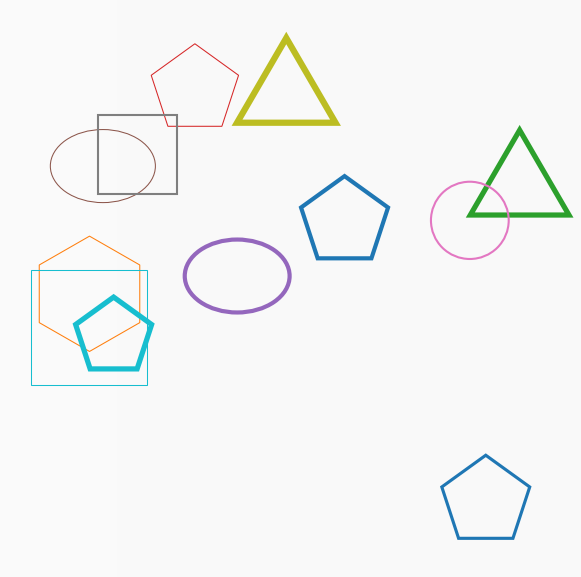[{"shape": "pentagon", "thickness": 1.5, "radius": 0.4, "center": [0.836, 0.131]}, {"shape": "pentagon", "thickness": 2, "radius": 0.39, "center": [0.593, 0.615]}, {"shape": "hexagon", "thickness": 0.5, "radius": 0.5, "center": [0.154, 0.49]}, {"shape": "triangle", "thickness": 2.5, "radius": 0.49, "center": [0.894, 0.676]}, {"shape": "pentagon", "thickness": 0.5, "radius": 0.39, "center": [0.335, 0.844]}, {"shape": "oval", "thickness": 2, "radius": 0.45, "center": [0.408, 0.521]}, {"shape": "oval", "thickness": 0.5, "radius": 0.45, "center": [0.177, 0.712]}, {"shape": "circle", "thickness": 1, "radius": 0.33, "center": [0.808, 0.618]}, {"shape": "square", "thickness": 1, "radius": 0.34, "center": [0.237, 0.731]}, {"shape": "triangle", "thickness": 3, "radius": 0.49, "center": [0.493, 0.836]}, {"shape": "pentagon", "thickness": 2.5, "radius": 0.34, "center": [0.196, 0.416]}, {"shape": "square", "thickness": 0.5, "radius": 0.5, "center": [0.153, 0.432]}]